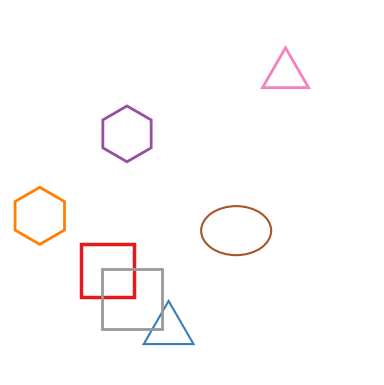[{"shape": "square", "thickness": 2.5, "radius": 0.34, "center": [0.279, 0.297]}, {"shape": "triangle", "thickness": 1.5, "radius": 0.37, "center": [0.438, 0.144]}, {"shape": "hexagon", "thickness": 2, "radius": 0.36, "center": [0.33, 0.652]}, {"shape": "hexagon", "thickness": 2, "radius": 0.37, "center": [0.103, 0.439]}, {"shape": "oval", "thickness": 1.5, "radius": 0.45, "center": [0.613, 0.401]}, {"shape": "triangle", "thickness": 2, "radius": 0.35, "center": [0.742, 0.807]}, {"shape": "square", "thickness": 2, "radius": 0.39, "center": [0.342, 0.223]}]